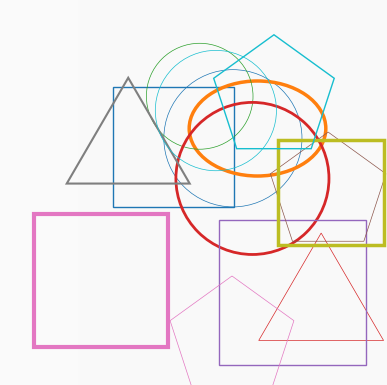[{"shape": "circle", "thickness": 0.5, "radius": 0.89, "center": [0.601, 0.641]}, {"shape": "square", "thickness": 1, "radius": 0.78, "center": [0.447, 0.619]}, {"shape": "oval", "thickness": 2.5, "radius": 0.88, "center": [0.665, 0.666]}, {"shape": "circle", "thickness": 0.5, "radius": 0.69, "center": [0.515, 0.75]}, {"shape": "circle", "thickness": 2, "radius": 0.99, "center": [0.651, 0.537]}, {"shape": "triangle", "thickness": 0.5, "radius": 0.93, "center": [0.829, 0.209]}, {"shape": "square", "thickness": 1, "radius": 0.95, "center": [0.755, 0.241]}, {"shape": "pentagon", "thickness": 0.5, "radius": 0.78, "center": [0.847, 0.5]}, {"shape": "pentagon", "thickness": 0.5, "radius": 0.84, "center": [0.599, 0.115]}, {"shape": "square", "thickness": 3, "radius": 0.86, "center": [0.26, 0.272]}, {"shape": "triangle", "thickness": 1.5, "radius": 0.92, "center": [0.331, 0.615]}, {"shape": "square", "thickness": 2.5, "radius": 0.68, "center": [0.855, 0.5]}, {"shape": "circle", "thickness": 0.5, "radius": 0.78, "center": [0.557, 0.713]}, {"shape": "pentagon", "thickness": 1, "radius": 0.82, "center": [0.707, 0.746]}]